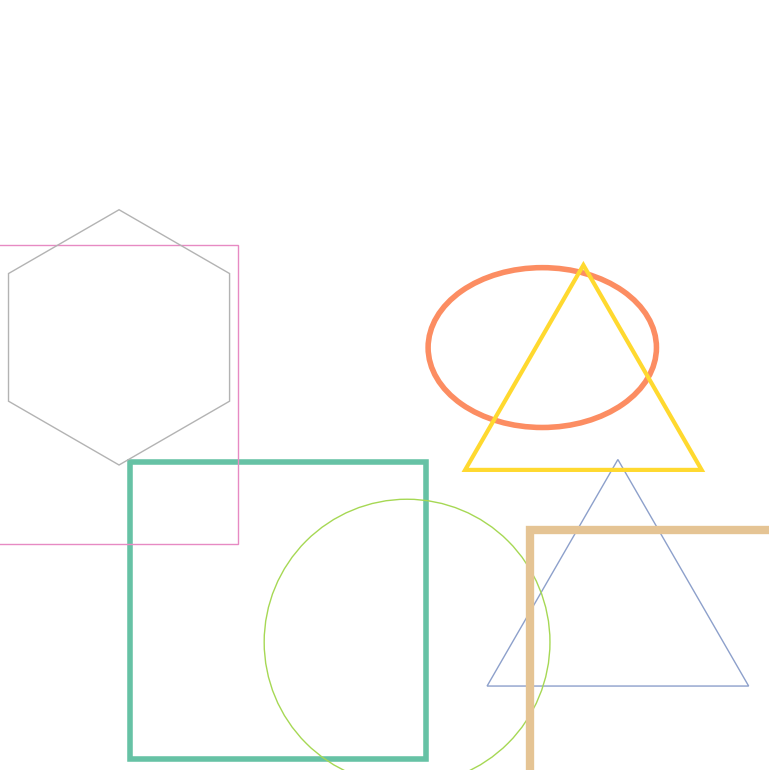[{"shape": "square", "thickness": 2, "radius": 0.96, "center": [0.361, 0.207]}, {"shape": "oval", "thickness": 2, "radius": 0.74, "center": [0.704, 0.549]}, {"shape": "triangle", "thickness": 0.5, "radius": 0.98, "center": [0.802, 0.207]}, {"shape": "square", "thickness": 0.5, "radius": 0.97, "center": [0.116, 0.488]}, {"shape": "circle", "thickness": 0.5, "radius": 0.93, "center": [0.529, 0.166]}, {"shape": "triangle", "thickness": 1.5, "radius": 0.89, "center": [0.758, 0.478]}, {"shape": "square", "thickness": 3, "radius": 0.82, "center": [0.853, 0.147]}, {"shape": "hexagon", "thickness": 0.5, "radius": 0.83, "center": [0.155, 0.562]}]